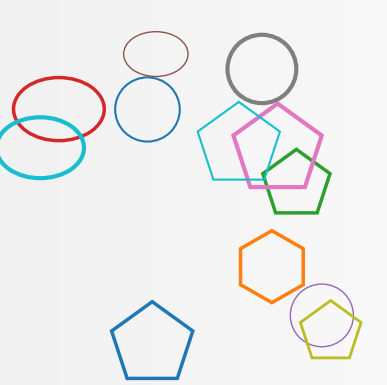[{"shape": "pentagon", "thickness": 2.5, "radius": 0.55, "center": [0.393, 0.106]}, {"shape": "circle", "thickness": 1.5, "radius": 0.42, "center": [0.381, 0.716]}, {"shape": "hexagon", "thickness": 2.5, "radius": 0.47, "center": [0.702, 0.307]}, {"shape": "pentagon", "thickness": 2.5, "radius": 0.46, "center": [0.765, 0.521]}, {"shape": "oval", "thickness": 2.5, "radius": 0.59, "center": [0.152, 0.717]}, {"shape": "circle", "thickness": 1, "radius": 0.41, "center": [0.831, 0.181]}, {"shape": "oval", "thickness": 1, "radius": 0.42, "center": [0.402, 0.86]}, {"shape": "pentagon", "thickness": 3, "radius": 0.6, "center": [0.716, 0.611]}, {"shape": "circle", "thickness": 3, "radius": 0.44, "center": [0.676, 0.821]}, {"shape": "pentagon", "thickness": 2, "radius": 0.41, "center": [0.853, 0.137]}, {"shape": "pentagon", "thickness": 1.5, "radius": 0.56, "center": [0.616, 0.624]}, {"shape": "oval", "thickness": 3, "radius": 0.56, "center": [0.104, 0.616]}]